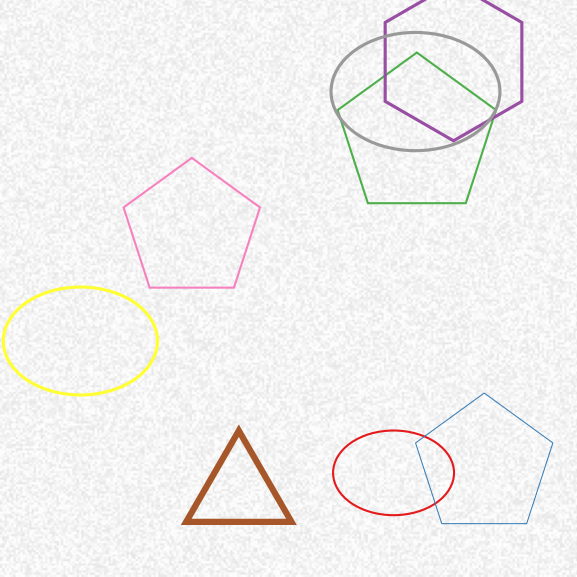[{"shape": "oval", "thickness": 1, "radius": 0.52, "center": [0.681, 0.18]}, {"shape": "pentagon", "thickness": 0.5, "radius": 0.63, "center": [0.838, 0.194]}, {"shape": "pentagon", "thickness": 1, "radius": 0.72, "center": [0.722, 0.764]}, {"shape": "hexagon", "thickness": 1.5, "radius": 0.68, "center": [0.785, 0.892]}, {"shape": "oval", "thickness": 1.5, "radius": 0.67, "center": [0.139, 0.409]}, {"shape": "triangle", "thickness": 3, "radius": 0.53, "center": [0.414, 0.148]}, {"shape": "pentagon", "thickness": 1, "radius": 0.62, "center": [0.332, 0.602]}, {"shape": "oval", "thickness": 1.5, "radius": 0.73, "center": [0.719, 0.841]}]